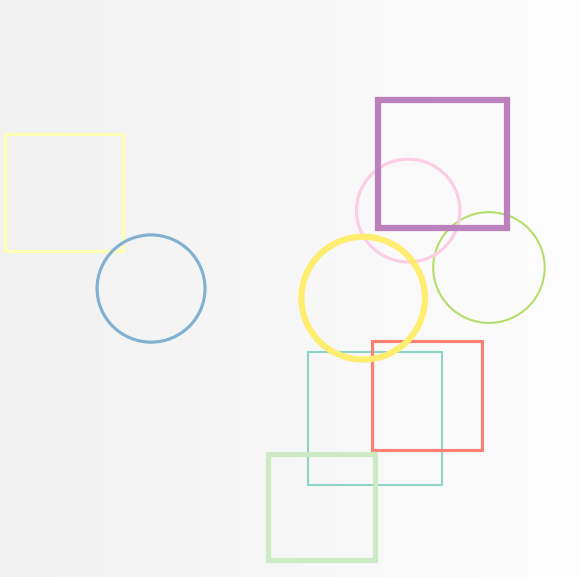[{"shape": "square", "thickness": 1, "radius": 0.58, "center": [0.644, 0.274]}, {"shape": "square", "thickness": 1.5, "radius": 0.51, "center": [0.11, 0.665]}, {"shape": "square", "thickness": 1.5, "radius": 0.47, "center": [0.735, 0.314]}, {"shape": "circle", "thickness": 1.5, "radius": 0.46, "center": [0.26, 0.5]}, {"shape": "circle", "thickness": 1, "radius": 0.48, "center": [0.841, 0.536]}, {"shape": "circle", "thickness": 1.5, "radius": 0.44, "center": [0.702, 0.635]}, {"shape": "square", "thickness": 3, "radius": 0.56, "center": [0.762, 0.715]}, {"shape": "square", "thickness": 2.5, "radius": 0.46, "center": [0.553, 0.121]}, {"shape": "circle", "thickness": 3, "radius": 0.53, "center": [0.625, 0.483]}]